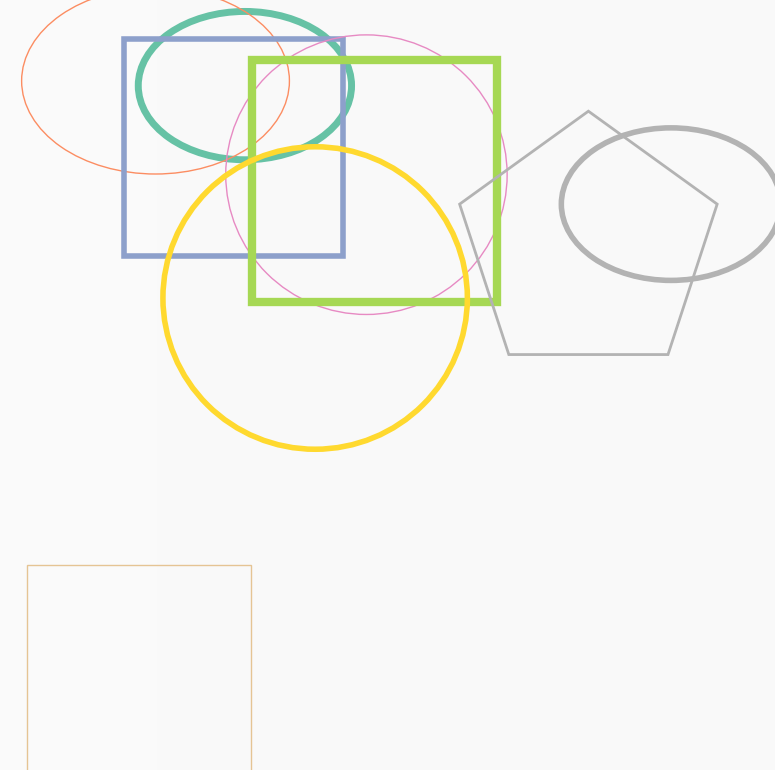[{"shape": "oval", "thickness": 2.5, "radius": 0.69, "center": [0.316, 0.889]}, {"shape": "oval", "thickness": 0.5, "radius": 0.86, "center": [0.201, 0.895]}, {"shape": "square", "thickness": 2, "radius": 0.71, "center": [0.302, 0.809]}, {"shape": "circle", "thickness": 0.5, "radius": 0.91, "center": [0.473, 0.773]}, {"shape": "square", "thickness": 3, "radius": 0.79, "center": [0.483, 0.765]}, {"shape": "circle", "thickness": 2, "radius": 0.98, "center": [0.407, 0.613]}, {"shape": "square", "thickness": 0.5, "radius": 0.72, "center": [0.179, 0.122]}, {"shape": "oval", "thickness": 2, "radius": 0.71, "center": [0.866, 0.735]}, {"shape": "pentagon", "thickness": 1, "radius": 0.87, "center": [0.759, 0.681]}]